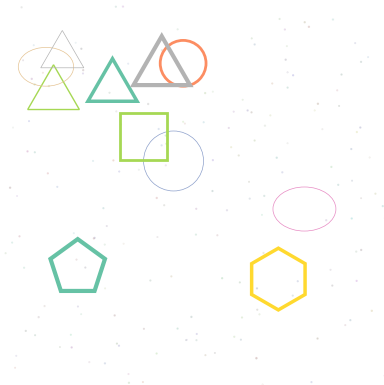[{"shape": "triangle", "thickness": 2.5, "radius": 0.37, "center": [0.292, 0.774]}, {"shape": "pentagon", "thickness": 3, "radius": 0.37, "center": [0.202, 0.305]}, {"shape": "circle", "thickness": 2, "radius": 0.3, "center": [0.476, 0.836]}, {"shape": "circle", "thickness": 0.5, "radius": 0.39, "center": [0.451, 0.582]}, {"shape": "oval", "thickness": 0.5, "radius": 0.41, "center": [0.791, 0.457]}, {"shape": "triangle", "thickness": 1, "radius": 0.39, "center": [0.139, 0.754]}, {"shape": "square", "thickness": 2, "radius": 0.31, "center": [0.373, 0.646]}, {"shape": "hexagon", "thickness": 2.5, "radius": 0.4, "center": [0.723, 0.275]}, {"shape": "oval", "thickness": 0.5, "radius": 0.36, "center": [0.119, 0.827]}, {"shape": "triangle", "thickness": 3, "radius": 0.42, "center": [0.42, 0.821]}, {"shape": "triangle", "thickness": 0.5, "radius": 0.32, "center": [0.162, 0.856]}]